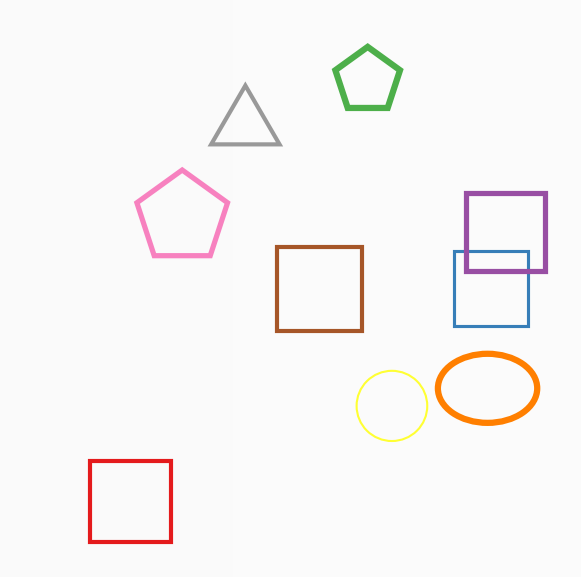[{"shape": "square", "thickness": 2, "radius": 0.35, "center": [0.225, 0.131]}, {"shape": "square", "thickness": 1.5, "radius": 0.32, "center": [0.845, 0.499]}, {"shape": "pentagon", "thickness": 3, "radius": 0.29, "center": [0.633, 0.859]}, {"shape": "square", "thickness": 2.5, "radius": 0.34, "center": [0.869, 0.597]}, {"shape": "oval", "thickness": 3, "radius": 0.43, "center": [0.839, 0.327]}, {"shape": "circle", "thickness": 1, "radius": 0.3, "center": [0.674, 0.296]}, {"shape": "square", "thickness": 2, "radius": 0.37, "center": [0.55, 0.499]}, {"shape": "pentagon", "thickness": 2.5, "radius": 0.41, "center": [0.313, 0.623]}, {"shape": "triangle", "thickness": 2, "radius": 0.34, "center": [0.422, 0.783]}]